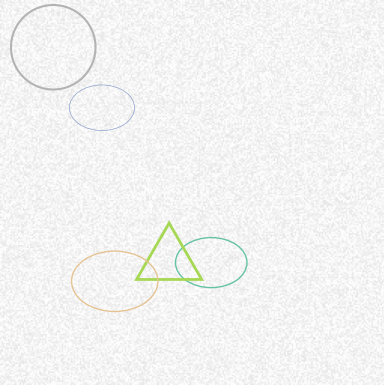[{"shape": "oval", "thickness": 1, "radius": 0.46, "center": [0.549, 0.318]}, {"shape": "oval", "thickness": 0.5, "radius": 0.42, "center": [0.265, 0.72]}, {"shape": "triangle", "thickness": 2, "radius": 0.49, "center": [0.439, 0.323]}, {"shape": "oval", "thickness": 1, "radius": 0.56, "center": [0.298, 0.269]}, {"shape": "circle", "thickness": 1.5, "radius": 0.55, "center": [0.138, 0.877]}]